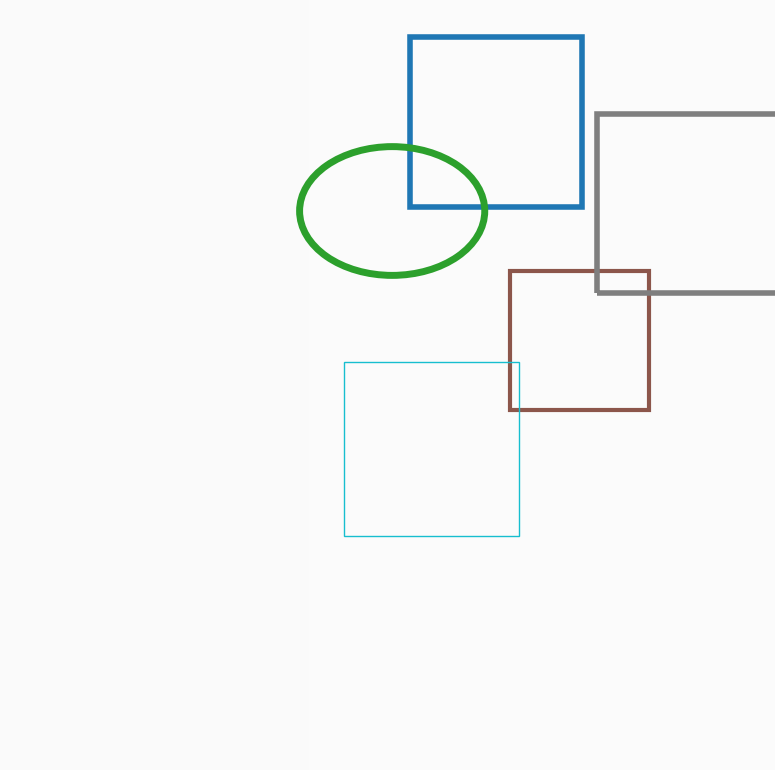[{"shape": "square", "thickness": 2, "radius": 0.55, "center": [0.64, 0.841]}, {"shape": "oval", "thickness": 2.5, "radius": 0.6, "center": [0.506, 0.726]}, {"shape": "square", "thickness": 1.5, "radius": 0.45, "center": [0.748, 0.558]}, {"shape": "square", "thickness": 2, "radius": 0.58, "center": [0.886, 0.736]}, {"shape": "square", "thickness": 0.5, "radius": 0.56, "center": [0.557, 0.417]}]